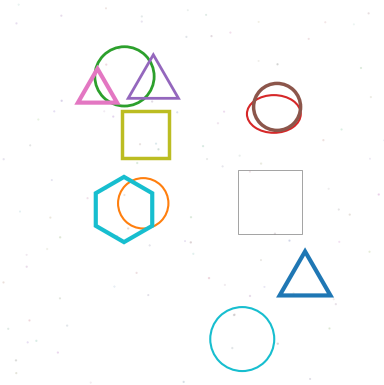[{"shape": "triangle", "thickness": 3, "radius": 0.38, "center": [0.792, 0.271]}, {"shape": "circle", "thickness": 1.5, "radius": 0.33, "center": [0.372, 0.472]}, {"shape": "circle", "thickness": 2, "radius": 0.39, "center": [0.323, 0.802]}, {"shape": "oval", "thickness": 1.5, "radius": 0.35, "center": [0.711, 0.704]}, {"shape": "triangle", "thickness": 2, "radius": 0.38, "center": [0.398, 0.782]}, {"shape": "circle", "thickness": 2.5, "radius": 0.31, "center": [0.72, 0.722]}, {"shape": "triangle", "thickness": 3, "radius": 0.29, "center": [0.253, 0.763]}, {"shape": "square", "thickness": 0.5, "radius": 0.42, "center": [0.701, 0.476]}, {"shape": "square", "thickness": 2.5, "radius": 0.3, "center": [0.378, 0.651]}, {"shape": "circle", "thickness": 1.5, "radius": 0.42, "center": [0.629, 0.119]}, {"shape": "hexagon", "thickness": 3, "radius": 0.42, "center": [0.322, 0.456]}]